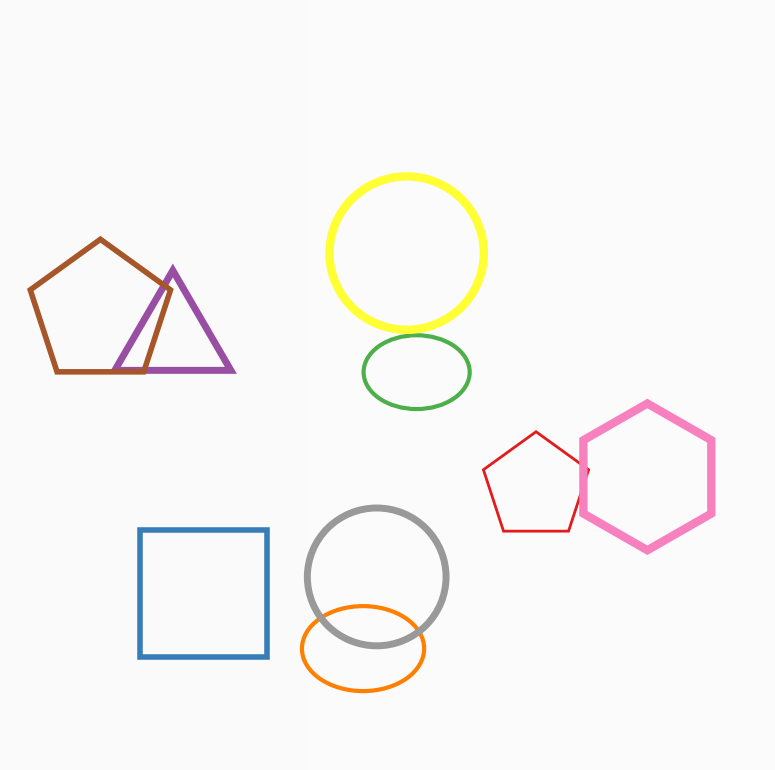[{"shape": "pentagon", "thickness": 1, "radius": 0.36, "center": [0.692, 0.368]}, {"shape": "square", "thickness": 2, "radius": 0.41, "center": [0.263, 0.229]}, {"shape": "oval", "thickness": 1.5, "radius": 0.34, "center": [0.538, 0.517]}, {"shape": "triangle", "thickness": 2.5, "radius": 0.43, "center": [0.223, 0.562]}, {"shape": "oval", "thickness": 1.5, "radius": 0.39, "center": [0.468, 0.158]}, {"shape": "circle", "thickness": 3, "radius": 0.5, "center": [0.525, 0.671]}, {"shape": "pentagon", "thickness": 2, "radius": 0.48, "center": [0.13, 0.594]}, {"shape": "hexagon", "thickness": 3, "radius": 0.48, "center": [0.835, 0.381]}, {"shape": "circle", "thickness": 2.5, "radius": 0.45, "center": [0.486, 0.251]}]